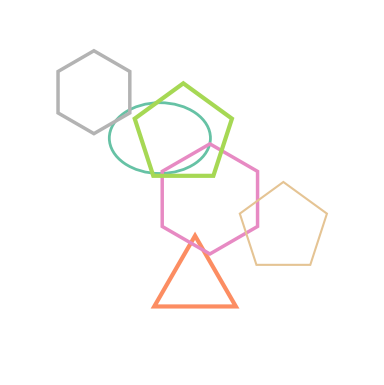[{"shape": "oval", "thickness": 2, "radius": 0.66, "center": [0.415, 0.641]}, {"shape": "triangle", "thickness": 3, "radius": 0.61, "center": [0.507, 0.265]}, {"shape": "hexagon", "thickness": 2.5, "radius": 0.71, "center": [0.545, 0.483]}, {"shape": "pentagon", "thickness": 3, "radius": 0.66, "center": [0.476, 0.651]}, {"shape": "pentagon", "thickness": 1.5, "radius": 0.59, "center": [0.736, 0.408]}, {"shape": "hexagon", "thickness": 2.5, "radius": 0.54, "center": [0.244, 0.76]}]